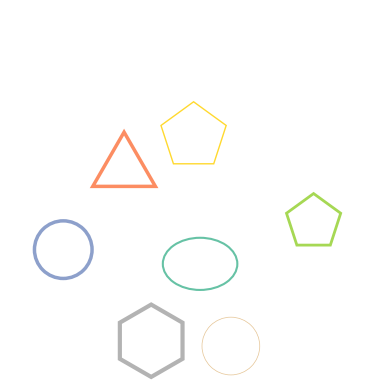[{"shape": "oval", "thickness": 1.5, "radius": 0.48, "center": [0.52, 0.315]}, {"shape": "triangle", "thickness": 2.5, "radius": 0.47, "center": [0.322, 0.563]}, {"shape": "circle", "thickness": 2.5, "radius": 0.37, "center": [0.164, 0.352]}, {"shape": "pentagon", "thickness": 2, "radius": 0.37, "center": [0.815, 0.423]}, {"shape": "pentagon", "thickness": 1, "radius": 0.45, "center": [0.503, 0.647]}, {"shape": "circle", "thickness": 0.5, "radius": 0.38, "center": [0.6, 0.101]}, {"shape": "hexagon", "thickness": 3, "radius": 0.47, "center": [0.393, 0.115]}]